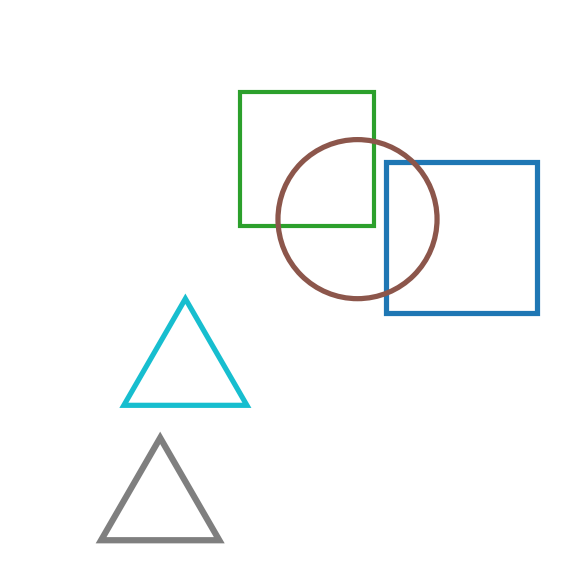[{"shape": "square", "thickness": 2.5, "radius": 0.66, "center": [0.799, 0.588]}, {"shape": "square", "thickness": 2, "radius": 0.58, "center": [0.531, 0.723]}, {"shape": "circle", "thickness": 2.5, "radius": 0.69, "center": [0.619, 0.62]}, {"shape": "triangle", "thickness": 3, "radius": 0.59, "center": [0.277, 0.123]}, {"shape": "triangle", "thickness": 2.5, "radius": 0.62, "center": [0.321, 0.359]}]